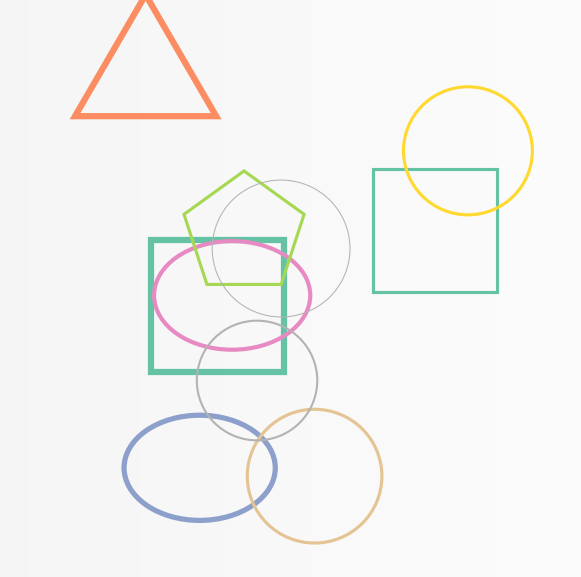[{"shape": "square", "thickness": 3, "radius": 0.57, "center": [0.374, 0.469]}, {"shape": "square", "thickness": 1.5, "radius": 0.53, "center": [0.748, 0.601]}, {"shape": "triangle", "thickness": 3, "radius": 0.7, "center": [0.251, 0.868]}, {"shape": "oval", "thickness": 2.5, "radius": 0.65, "center": [0.344, 0.189]}, {"shape": "oval", "thickness": 2, "radius": 0.67, "center": [0.399, 0.488]}, {"shape": "pentagon", "thickness": 1.5, "radius": 0.54, "center": [0.42, 0.594]}, {"shape": "circle", "thickness": 1.5, "radius": 0.55, "center": [0.805, 0.738]}, {"shape": "circle", "thickness": 1.5, "radius": 0.58, "center": [0.541, 0.175]}, {"shape": "circle", "thickness": 0.5, "radius": 0.59, "center": [0.484, 0.569]}, {"shape": "circle", "thickness": 1, "radius": 0.52, "center": [0.442, 0.34]}]